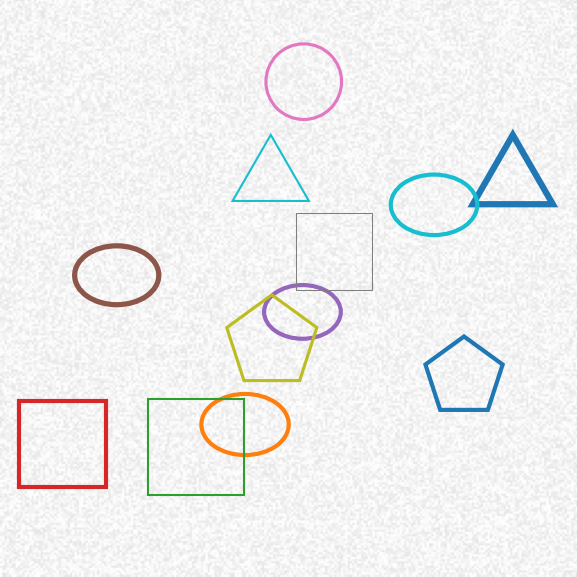[{"shape": "triangle", "thickness": 3, "radius": 0.4, "center": [0.888, 0.685]}, {"shape": "pentagon", "thickness": 2, "radius": 0.35, "center": [0.804, 0.346]}, {"shape": "oval", "thickness": 2, "radius": 0.38, "center": [0.424, 0.264]}, {"shape": "square", "thickness": 1, "radius": 0.41, "center": [0.339, 0.225]}, {"shape": "square", "thickness": 2, "radius": 0.37, "center": [0.109, 0.23]}, {"shape": "oval", "thickness": 2, "radius": 0.33, "center": [0.524, 0.459]}, {"shape": "oval", "thickness": 2.5, "radius": 0.36, "center": [0.202, 0.522]}, {"shape": "circle", "thickness": 1.5, "radius": 0.33, "center": [0.526, 0.858]}, {"shape": "square", "thickness": 0.5, "radius": 0.33, "center": [0.579, 0.564]}, {"shape": "pentagon", "thickness": 1.5, "radius": 0.41, "center": [0.471, 0.407]}, {"shape": "triangle", "thickness": 1, "radius": 0.38, "center": [0.469, 0.689]}, {"shape": "oval", "thickness": 2, "radius": 0.37, "center": [0.752, 0.644]}]